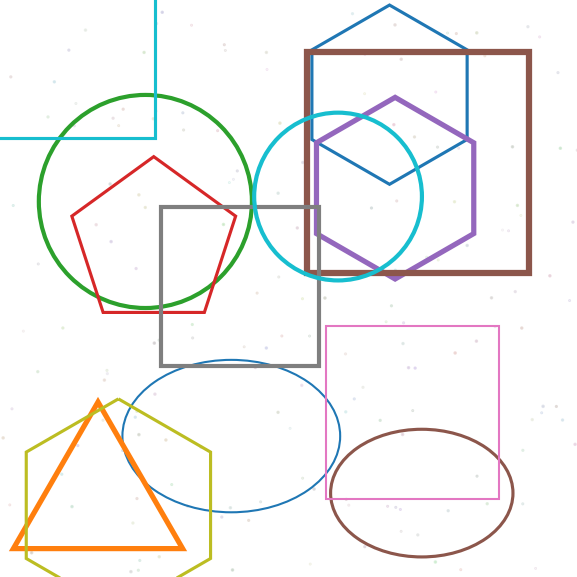[{"shape": "oval", "thickness": 1, "radius": 0.94, "center": [0.401, 0.244]}, {"shape": "hexagon", "thickness": 1.5, "radius": 0.78, "center": [0.674, 0.835]}, {"shape": "triangle", "thickness": 2.5, "radius": 0.85, "center": [0.17, 0.134]}, {"shape": "circle", "thickness": 2, "radius": 0.92, "center": [0.252, 0.65]}, {"shape": "pentagon", "thickness": 1.5, "radius": 0.75, "center": [0.266, 0.579]}, {"shape": "hexagon", "thickness": 2.5, "radius": 0.79, "center": [0.684, 0.673]}, {"shape": "oval", "thickness": 1.5, "radius": 0.79, "center": [0.73, 0.145]}, {"shape": "square", "thickness": 3, "radius": 0.96, "center": [0.724, 0.718]}, {"shape": "square", "thickness": 1, "radius": 0.75, "center": [0.715, 0.284]}, {"shape": "square", "thickness": 2, "radius": 0.69, "center": [0.415, 0.503]}, {"shape": "hexagon", "thickness": 1.5, "radius": 0.92, "center": [0.205, 0.124]}, {"shape": "square", "thickness": 1.5, "radius": 0.7, "center": [0.129, 0.899]}, {"shape": "circle", "thickness": 2, "radius": 0.73, "center": [0.585, 0.659]}]